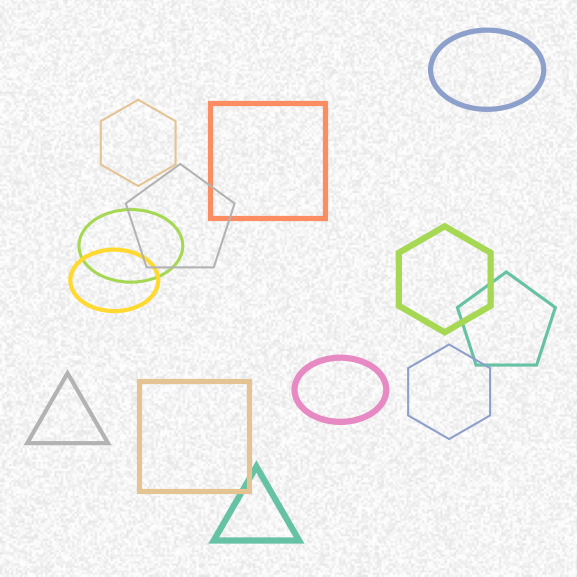[{"shape": "pentagon", "thickness": 1.5, "radius": 0.45, "center": [0.877, 0.439]}, {"shape": "triangle", "thickness": 3, "radius": 0.43, "center": [0.444, 0.106]}, {"shape": "square", "thickness": 2.5, "radius": 0.5, "center": [0.464, 0.721]}, {"shape": "hexagon", "thickness": 1, "radius": 0.41, "center": [0.778, 0.321]}, {"shape": "oval", "thickness": 2.5, "radius": 0.49, "center": [0.844, 0.878]}, {"shape": "oval", "thickness": 3, "radius": 0.4, "center": [0.589, 0.324]}, {"shape": "hexagon", "thickness": 3, "radius": 0.46, "center": [0.77, 0.516]}, {"shape": "oval", "thickness": 1.5, "radius": 0.45, "center": [0.227, 0.573]}, {"shape": "oval", "thickness": 2, "radius": 0.38, "center": [0.198, 0.514]}, {"shape": "square", "thickness": 2.5, "radius": 0.48, "center": [0.336, 0.244]}, {"shape": "hexagon", "thickness": 1, "radius": 0.37, "center": [0.239, 0.752]}, {"shape": "triangle", "thickness": 2, "radius": 0.4, "center": [0.117, 0.272]}, {"shape": "pentagon", "thickness": 1, "radius": 0.5, "center": [0.312, 0.616]}]